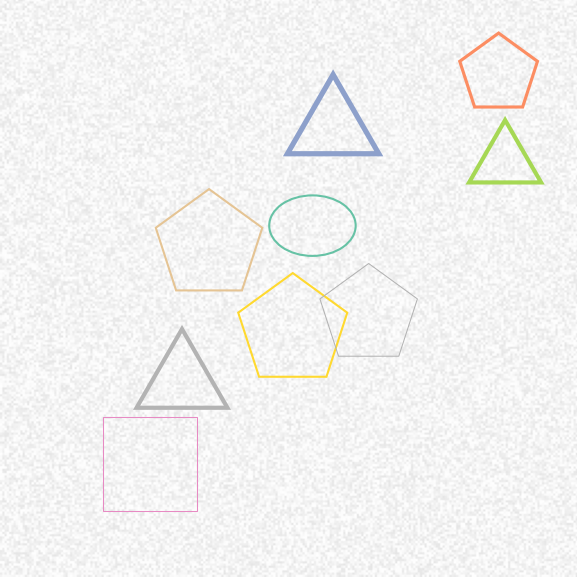[{"shape": "oval", "thickness": 1, "radius": 0.37, "center": [0.541, 0.608]}, {"shape": "pentagon", "thickness": 1.5, "radius": 0.35, "center": [0.863, 0.871]}, {"shape": "triangle", "thickness": 2.5, "radius": 0.46, "center": [0.577, 0.779]}, {"shape": "square", "thickness": 0.5, "radius": 0.41, "center": [0.259, 0.196]}, {"shape": "triangle", "thickness": 2, "radius": 0.36, "center": [0.875, 0.719]}, {"shape": "pentagon", "thickness": 1, "radius": 0.5, "center": [0.507, 0.427]}, {"shape": "pentagon", "thickness": 1, "radius": 0.48, "center": [0.362, 0.575]}, {"shape": "pentagon", "thickness": 0.5, "radius": 0.44, "center": [0.638, 0.454]}, {"shape": "triangle", "thickness": 2, "radius": 0.45, "center": [0.315, 0.338]}]